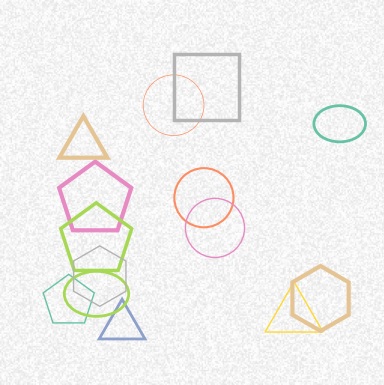[{"shape": "pentagon", "thickness": 1, "radius": 0.35, "center": [0.179, 0.218]}, {"shape": "oval", "thickness": 2, "radius": 0.34, "center": [0.882, 0.679]}, {"shape": "circle", "thickness": 0.5, "radius": 0.39, "center": [0.451, 0.727]}, {"shape": "circle", "thickness": 1.5, "radius": 0.38, "center": [0.53, 0.486]}, {"shape": "triangle", "thickness": 2, "radius": 0.34, "center": [0.317, 0.154]}, {"shape": "pentagon", "thickness": 3, "radius": 0.49, "center": [0.247, 0.482]}, {"shape": "circle", "thickness": 1, "radius": 0.38, "center": [0.558, 0.408]}, {"shape": "pentagon", "thickness": 2.5, "radius": 0.49, "center": [0.25, 0.376]}, {"shape": "oval", "thickness": 2, "radius": 0.42, "center": [0.251, 0.237]}, {"shape": "triangle", "thickness": 1, "radius": 0.43, "center": [0.764, 0.181]}, {"shape": "triangle", "thickness": 3, "radius": 0.36, "center": [0.217, 0.626]}, {"shape": "hexagon", "thickness": 3, "radius": 0.42, "center": [0.833, 0.225]}, {"shape": "square", "thickness": 2.5, "radius": 0.42, "center": [0.536, 0.774]}, {"shape": "hexagon", "thickness": 1, "radius": 0.39, "center": [0.259, 0.283]}]